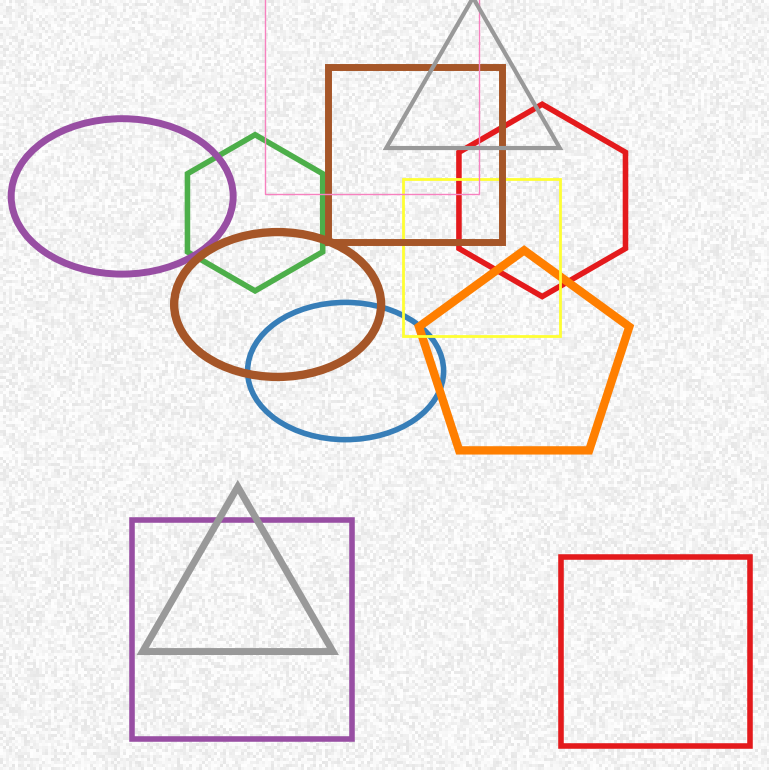[{"shape": "hexagon", "thickness": 2, "radius": 0.62, "center": [0.704, 0.74]}, {"shape": "square", "thickness": 2, "radius": 0.62, "center": [0.851, 0.154]}, {"shape": "oval", "thickness": 2, "radius": 0.64, "center": [0.449, 0.518]}, {"shape": "hexagon", "thickness": 2, "radius": 0.51, "center": [0.331, 0.724]}, {"shape": "square", "thickness": 2, "radius": 0.71, "center": [0.314, 0.183]}, {"shape": "oval", "thickness": 2.5, "radius": 0.72, "center": [0.159, 0.745]}, {"shape": "pentagon", "thickness": 3, "radius": 0.72, "center": [0.681, 0.531]}, {"shape": "square", "thickness": 1, "radius": 0.51, "center": [0.626, 0.666]}, {"shape": "oval", "thickness": 3, "radius": 0.67, "center": [0.361, 0.605]}, {"shape": "square", "thickness": 2.5, "radius": 0.57, "center": [0.539, 0.8]}, {"shape": "square", "thickness": 0.5, "radius": 0.69, "center": [0.483, 0.887]}, {"shape": "triangle", "thickness": 2.5, "radius": 0.71, "center": [0.309, 0.225]}, {"shape": "triangle", "thickness": 1.5, "radius": 0.65, "center": [0.614, 0.873]}]